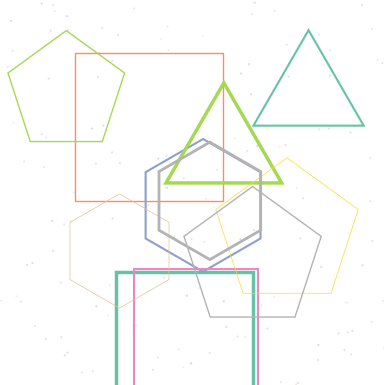[{"shape": "square", "thickness": 2.5, "radius": 0.89, "center": [0.48, 0.114]}, {"shape": "triangle", "thickness": 1.5, "radius": 0.83, "center": [0.801, 0.756]}, {"shape": "square", "thickness": 1, "radius": 0.96, "center": [0.388, 0.67]}, {"shape": "hexagon", "thickness": 1.5, "radius": 0.86, "center": [0.527, 0.467]}, {"shape": "square", "thickness": 1.5, "radius": 0.81, "center": [0.509, 0.139]}, {"shape": "pentagon", "thickness": 1, "radius": 0.8, "center": [0.172, 0.761]}, {"shape": "triangle", "thickness": 2.5, "radius": 0.87, "center": [0.581, 0.612]}, {"shape": "pentagon", "thickness": 0.5, "radius": 0.97, "center": [0.746, 0.396]}, {"shape": "hexagon", "thickness": 0.5, "radius": 0.74, "center": [0.31, 0.348]}, {"shape": "pentagon", "thickness": 1, "radius": 0.94, "center": [0.656, 0.328]}, {"shape": "hexagon", "thickness": 2, "radius": 0.76, "center": [0.545, 0.478]}]